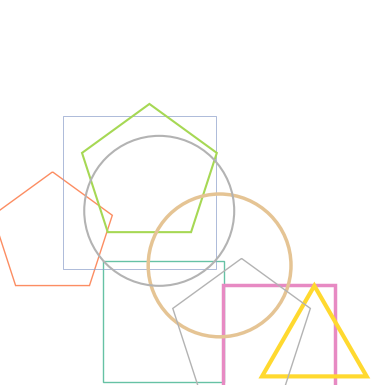[{"shape": "square", "thickness": 1, "radius": 0.78, "center": [0.424, 0.164]}, {"shape": "pentagon", "thickness": 1, "radius": 0.82, "center": [0.136, 0.39]}, {"shape": "square", "thickness": 0.5, "radius": 0.99, "center": [0.363, 0.499]}, {"shape": "square", "thickness": 2.5, "radius": 0.73, "center": [0.726, 0.114]}, {"shape": "pentagon", "thickness": 1.5, "radius": 0.92, "center": [0.388, 0.546]}, {"shape": "triangle", "thickness": 3, "radius": 0.78, "center": [0.817, 0.101]}, {"shape": "circle", "thickness": 2.5, "radius": 0.93, "center": [0.57, 0.311]}, {"shape": "circle", "thickness": 1.5, "radius": 0.97, "center": [0.414, 0.452]}, {"shape": "pentagon", "thickness": 1, "radius": 0.94, "center": [0.627, 0.141]}]